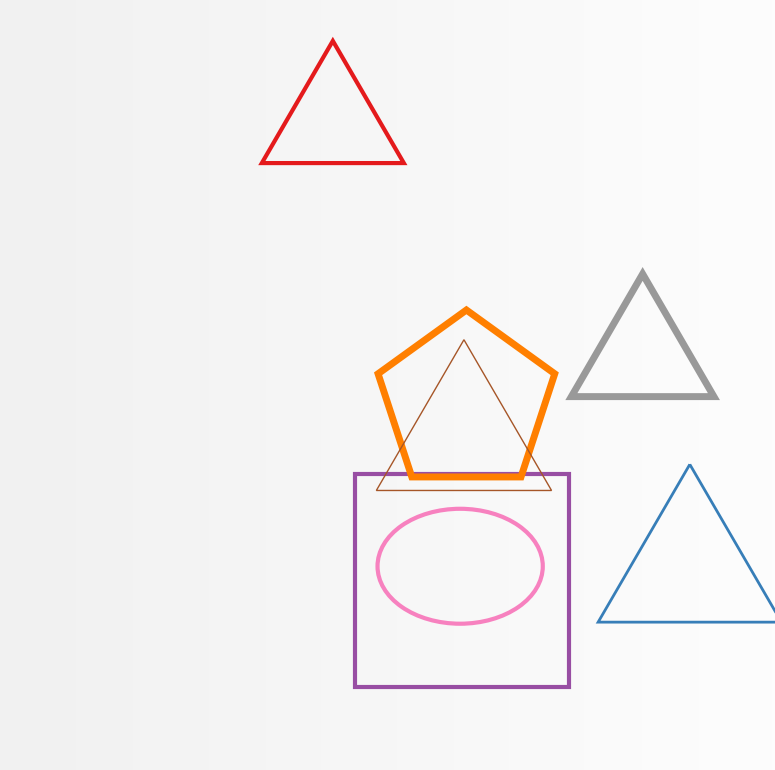[{"shape": "triangle", "thickness": 1.5, "radius": 0.53, "center": [0.429, 0.841]}, {"shape": "triangle", "thickness": 1, "radius": 0.68, "center": [0.89, 0.26]}, {"shape": "square", "thickness": 1.5, "radius": 0.69, "center": [0.597, 0.246]}, {"shape": "pentagon", "thickness": 2.5, "radius": 0.6, "center": [0.602, 0.478]}, {"shape": "triangle", "thickness": 0.5, "radius": 0.65, "center": [0.599, 0.428]}, {"shape": "oval", "thickness": 1.5, "radius": 0.53, "center": [0.594, 0.265]}, {"shape": "triangle", "thickness": 2.5, "radius": 0.53, "center": [0.829, 0.538]}]